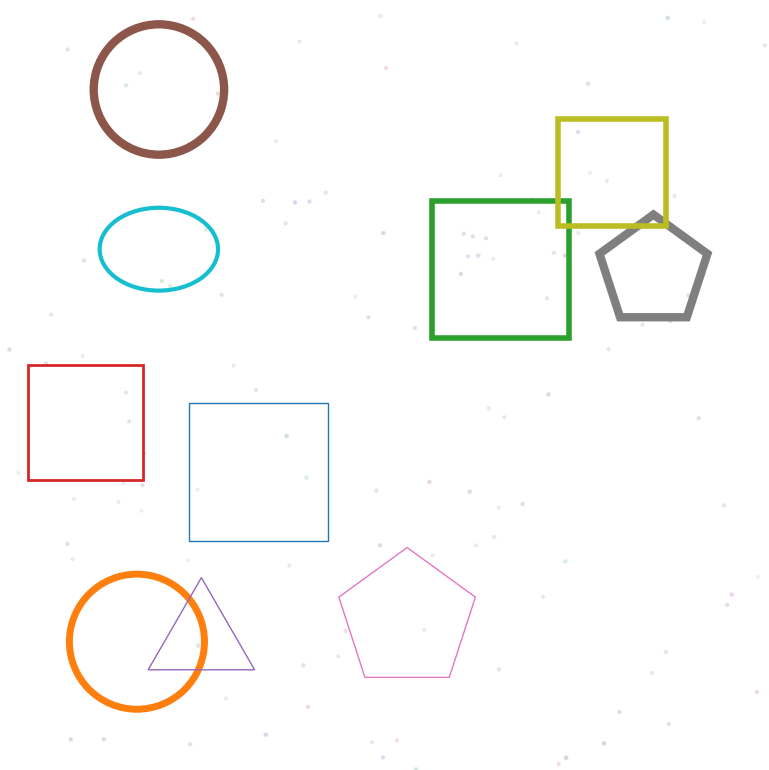[{"shape": "square", "thickness": 0.5, "radius": 0.45, "center": [0.336, 0.387]}, {"shape": "circle", "thickness": 2.5, "radius": 0.44, "center": [0.178, 0.167]}, {"shape": "square", "thickness": 2, "radius": 0.44, "center": [0.65, 0.65]}, {"shape": "square", "thickness": 1, "radius": 0.37, "center": [0.111, 0.451]}, {"shape": "triangle", "thickness": 0.5, "radius": 0.4, "center": [0.262, 0.17]}, {"shape": "circle", "thickness": 3, "radius": 0.42, "center": [0.206, 0.884]}, {"shape": "pentagon", "thickness": 0.5, "radius": 0.47, "center": [0.529, 0.196]}, {"shape": "pentagon", "thickness": 3, "radius": 0.37, "center": [0.849, 0.648]}, {"shape": "square", "thickness": 2, "radius": 0.35, "center": [0.795, 0.776]}, {"shape": "oval", "thickness": 1.5, "radius": 0.38, "center": [0.206, 0.676]}]